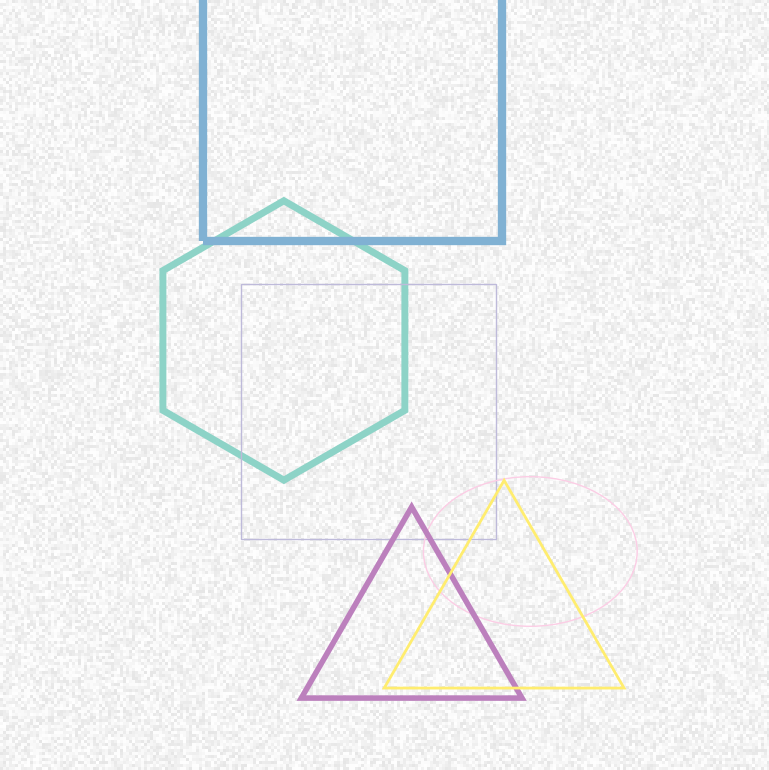[{"shape": "hexagon", "thickness": 2.5, "radius": 0.91, "center": [0.369, 0.558]}, {"shape": "square", "thickness": 0.5, "radius": 0.83, "center": [0.478, 0.465]}, {"shape": "square", "thickness": 3, "radius": 0.97, "center": [0.458, 0.881]}, {"shape": "oval", "thickness": 0.5, "radius": 0.69, "center": [0.689, 0.284]}, {"shape": "triangle", "thickness": 2, "radius": 0.83, "center": [0.535, 0.176]}, {"shape": "triangle", "thickness": 1, "radius": 0.9, "center": [0.655, 0.196]}]